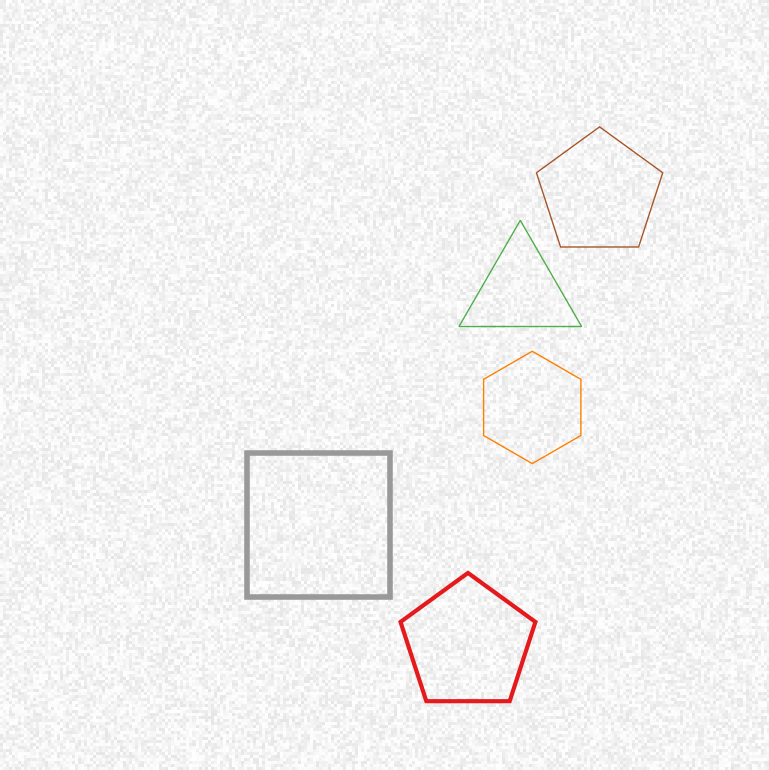[{"shape": "pentagon", "thickness": 1.5, "radius": 0.46, "center": [0.608, 0.164]}, {"shape": "triangle", "thickness": 0.5, "radius": 0.46, "center": [0.676, 0.622]}, {"shape": "hexagon", "thickness": 0.5, "radius": 0.36, "center": [0.691, 0.471]}, {"shape": "pentagon", "thickness": 0.5, "radius": 0.43, "center": [0.779, 0.749]}, {"shape": "square", "thickness": 2, "radius": 0.47, "center": [0.414, 0.318]}]